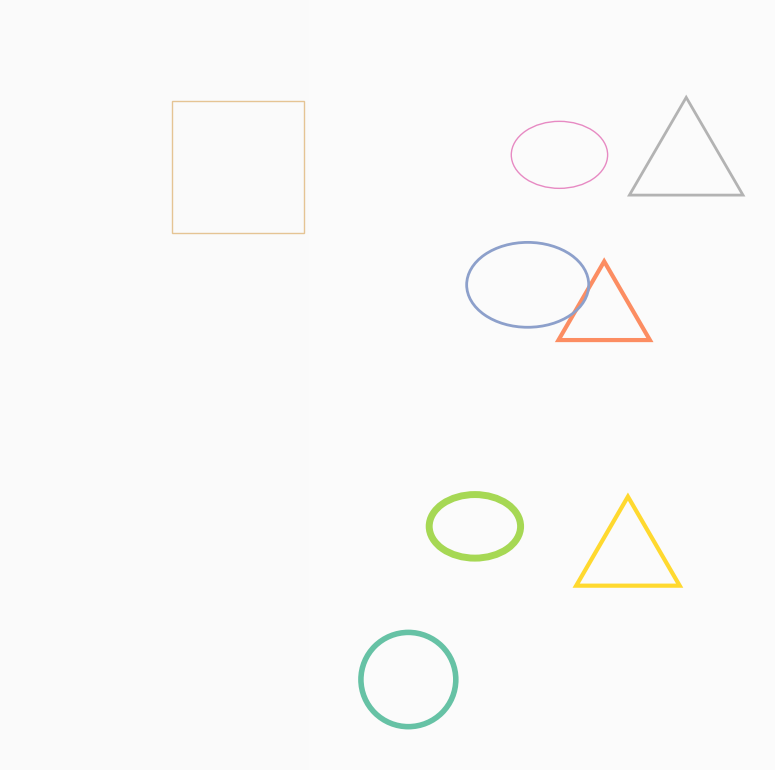[{"shape": "circle", "thickness": 2, "radius": 0.31, "center": [0.527, 0.117]}, {"shape": "triangle", "thickness": 1.5, "radius": 0.34, "center": [0.78, 0.592]}, {"shape": "oval", "thickness": 1, "radius": 0.39, "center": [0.681, 0.63]}, {"shape": "oval", "thickness": 0.5, "radius": 0.31, "center": [0.722, 0.799]}, {"shape": "oval", "thickness": 2.5, "radius": 0.29, "center": [0.613, 0.316]}, {"shape": "triangle", "thickness": 1.5, "radius": 0.39, "center": [0.81, 0.278]}, {"shape": "square", "thickness": 0.5, "radius": 0.43, "center": [0.307, 0.783]}, {"shape": "triangle", "thickness": 1, "radius": 0.42, "center": [0.885, 0.789]}]